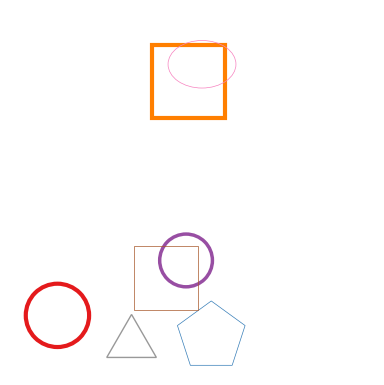[{"shape": "circle", "thickness": 3, "radius": 0.41, "center": [0.149, 0.181]}, {"shape": "pentagon", "thickness": 0.5, "radius": 0.46, "center": [0.549, 0.126]}, {"shape": "circle", "thickness": 2.5, "radius": 0.34, "center": [0.483, 0.324]}, {"shape": "square", "thickness": 3, "radius": 0.47, "center": [0.489, 0.787]}, {"shape": "square", "thickness": 0.5, "radius": 0.42, "center": [0.431, 0.279]}, {"shape": "oval", "thickness": 0.5, "radius": 0.44, "center": [0.525, 0.833]}, {"shape": "triangle", "thickness": 1, "radius": 0.37, "center": [0.342, 0.109]}]